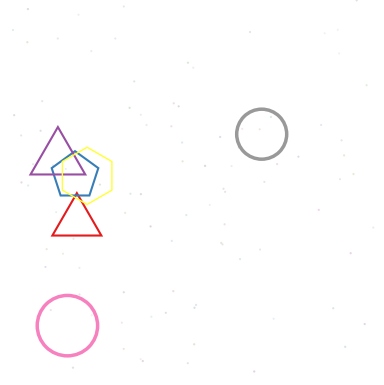[{"shape": "triangle", "thickness": 1.5, "radius": 0.37, "center": [0.2, 0.425]}, {"shape": "pentagon", "thickness": 1.5, "radius": 0.32, "center": [0.195, 0.544]}, {"shape": "triangle", "thickness": 1.5, "radius": 0.41, "center": [0.15, 0.588]}, {"shape": "hexagon", "thickness": 1, "radius": 0.37, "center": [0.226, 0.543]}, {"shape": "circle", "thickness": 2.5, "radius": 0.39, "center": [0.175, 0.154]}, {"shape": "circle", "thickness": 2.5, "radius": 0.32, "center": [0.68, 0.651]}]